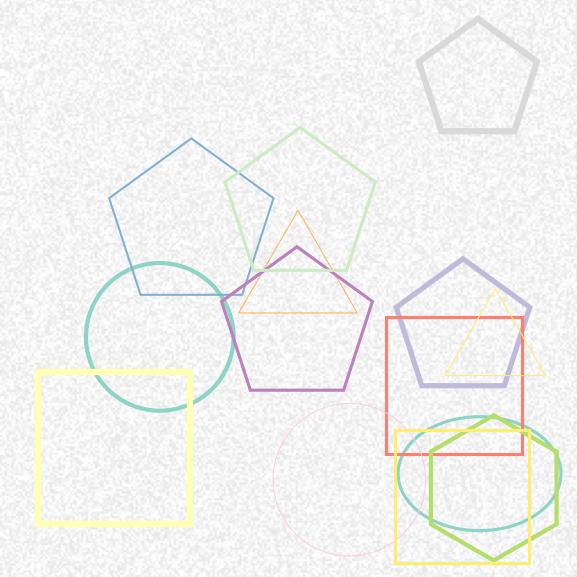[{"shape": "oval", "thickness": 1.5, "radius": 0.7, "center": [0.83, 0.179]}, {"shape": "circle", "thickness": 2, "radius": 0.64, "center": [0.277, 0.416]}, {"shape": "square", "thickness": 3, "radius": 0.66, "center": [0.197, 0.224]}, {"shape": "pentagon", "thickness": 2.5, "radius": 0.61, "center": [0.802, 0.429]}, {"shape": "square", "thickness": 1.5, "radius": 0.59, "center": [0.786, 0.331]}, {"shape": "pentagon", "thickness": 1, "radius": 0.75, "center": [0.331, 0.61]}, {"shape": "triangle", "thickness": 0.5, "radius": 0.59, "center": [0.516, 0.517]}, {"shape": "hexagon", "thickness": 2, "radius": 0.63, "center": [0.855, 0.154]}, {"shape": "circle", "thickness": 0.5, "radius": 0.66, "center": [0.605, 0.169]}, {"shape": "pentagon", "thickness": 3, "radius": 0.54, "center": [0.828, 0.859]}, {"shape": "pentagon", "thickness": 1.5, "radius": 0.69, "center": [0.514, 0.435]}, {"shape": "pentagon", "thickness": 1.5, "radius": 0.68, "center": [0.52, 0.642]}, {"shape": "triangle", "thickness": 0.5, "radius": 0.5, "center": [0.858, 0.399]}, {"shape": "square", "thickness": 1.5, "radius": 0.58, "center": [0.8, 0.139]}]